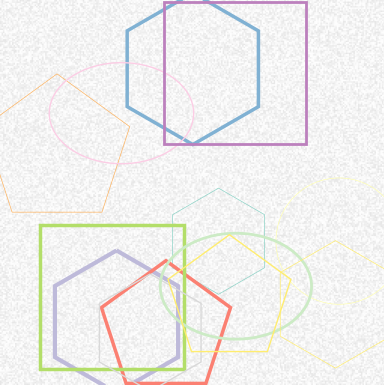[{"shape": "hexagon", "thickness": 0.5, "radius": 0.69, "center": [0.568, 0.373]}, {"shape": "circle", "thickness": 0.5, "radius": 0.82, "center": [0.881, 0.374]}, {"shape": "hexagon", "thickness": 3, "radius": 0.92, "center": [0.303, 0.165]}, {"shape": "pentagon", "thickness": 2.5, "radius": 0.88, "center": [0.431, 0.147]}, {"shape": "hexagon", "thickness": 2.5, "radius": 0.98, "center": [0.501, 0.821]}, {"shape": "pentagon", "thickness": 0.5, "radius": 0.99, "center": [0.148, 0.61]}, {"shape": "square", "thickness": 2.5, "radius": 0.93, "center": [0.29, 0.228]}, {"shape": "oval", "thickness": 1, "radius": 0.94, "center": [0.315, 0.706]}, {"shape": "hexagon", "thickness": 1, "radius": 0.76, "center": [0.39, 0.136]}, {"shape": "square", "thickness": 2, "radius": 0.92, "center": [0.61, 0.811]}, {"shape": "oval", "thickness": 2, "radius": 0.98, "center": [0.613, 0.257]}, {"shape": "hexagon", "thickness": 0.5, "radius": 0.83, "center": [0.871, 0.209]}, {"shape": "pentagon", "thickness": 1, "radius": 0.84, "center": [0.596, 0.223]}]